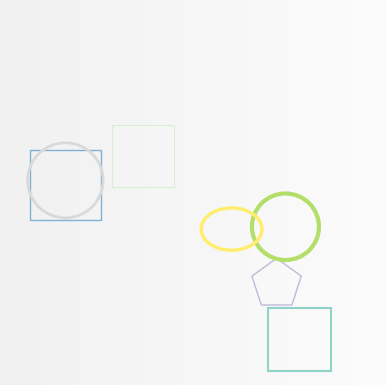[{"shape": "square", "thickness": 1.5, "radius": 0.41, "center": [0.772, 0.118]}, {"shape": "pentagon", "thickness": 1, "radius": 0.34, "center": [0.714, 0.262]}, {"shape": "square", "thickness": 1, "radius": 0.46, "center": [0.17, 0.52]}, {"shape": "circle", "thickness": 3, "radius": 0.43, "center": [0.737, 0.411]}, {"shape": "circle", "thickness": 2, "radius": 0.49, "center": [0.169, 0.532]}, {"shape": "square", "thickness": 0.5, "radius": 0.4, "center": [0.37, 0.595]}, {"shape": "oval", "thickness": 2.5, "radius": 0.39, "center": [0.598, 0.405]}]